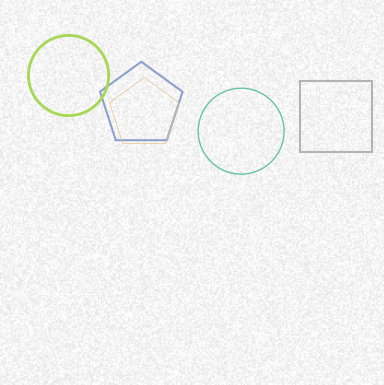[{"shape": "circle", "thickness": 1, "radius": 0.56, "center": [0.626, 0.659]}, {"shape": "pentagon", "thickness": 1.5, "radius": 0.56, "center": [0.367, 0.727]}, {"shape": "circle", "thickness": 2, "radius": 0.52, "center": [0.178, 0.804]}, {"shape": "pentagon", "thickness": 0.5, "radius": 0.47, "center": [0.375, 0.704]}, {"shape": "square", "thickness": 1.5, "radius": 0.46, "center": [0.873, 0.698]}]